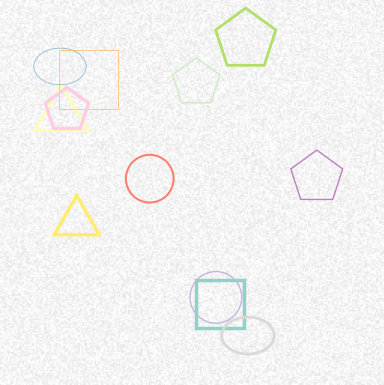[{"shape": "square", "thickness": 2.5, "radius": 0.31, "center": [0.572, 0.21]}, {"shape": "triangle", "thickness": 2, "radius": 0.4, "center": [0.16, 0.701]}, {"shape": "circle", "thickness": 1, "radius": 0.34, "center": [0.561, 0.228]}, {"shape": "circle", "thickness": 1.5, "radius": 0.31, "center": [0.389, 0.536]}, {"shape": "oval", "thickness": 0.5, "radius": 0.34, "center": [0.156, 0.827]}, {"shape": "square", "thickness": 0.5, "radius": 0.38, "center": [0.23, 0.795]}, {"shape": "pentagon", "thickness": 2, "radius": 0.41, "center": [0.638, 0.897]}, {"shape": "pentagon", "thickness": 2.5, "radius": 0.29, "center": [0.174, 0.714]}, {"shape": "oval", "thickness": 2, "radius": 0.34, "center": [0.644, 0.128]}, {"shape": "pentagon", "thickness": 1, "radius": 0.35, "center": [0.823, 0.539]}, {"shape": "pentagon", "thickness": 1, "radius": 0.32, "center": [0.51, 0.785]}, {"shape": "triangle", "thickness": 2.5, "radius": 0.34, "center": [0.199, 0.424]}]